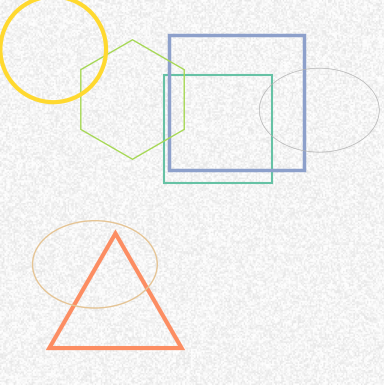[{"shape": "square", "thickness": 1.5, "radius": 0.7, "center": [0.567, 0.665]}, {"shape": "triangle", "thickness": 3, "radius": 0.99, "center": [0.3, 0.195]}, {"shape": "square", "thickness": 2.5, "radius": 0.87, "center": [0.614, 0.734]}, {"shape": "hexagon", "thickness": 1, "radius": 0.78, "center": [0.344, 0.741]}, {"shape": "circle", "thickness": 3, "radius": 0.69, "center": [0.138, 0.872]}, {"shape": "oval", "thickness": 1, "radius": 0.81, "center": [0.246, 0.313]}, {"shape": "oval", "thickness": 0.5, "radius": 0.78, "center": [0.829, 0.714]}]